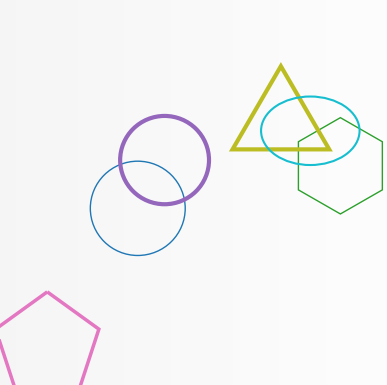[{"shape": "circle", "thickness": 1, "radius": 0.61, "center": [0.356, 0.459]}, {"shape": "hexagon", "thickness": 1, "radius": 0.63, "center": [0.878, 0.569]}, {"shape": "circle", "thickness": 3, "radius": 0.57, "center": [0.425, 0.584]}, {"shape": "pentagon", "thickness": 2.5, "radius": 0.7, "center": [0.122, 0.102]}, {"shape": "triangle", "thickness": 3, "radius": 0.72, "center": [0.725, 0.684]}, {"shape": "oval", "thickness": 1.5, "radius": 0.64, "center": [0.801, 0.66]}]